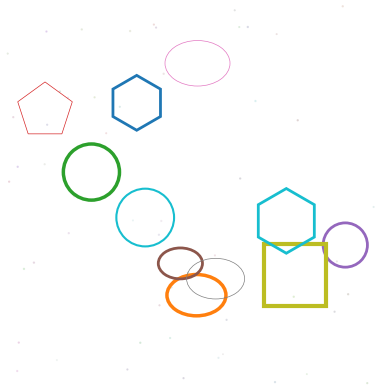[{"shape": "hexagon", "thickness": 2, "radius": 0.36, "center": [0.355, 0.733]}, {"shape": "oval", "thickness": 2.5, "radius": 0.38, "center": [0.51, 0.233]}, {"shape": "circle", "thickness": 2.5, "radius": 0.36, "center": [0.237, 0.553]}, {"shape": "pentagon", "thickness": 0.5, "radius": 0.37, "center": [0.117, 0.713]}, {"shape": "circle", "thickness": 2, "radius": 0.29, "center": [0.897, 0.364]}, {"shape": "oval", "thickness": 2, "radius": 0.29, "center": [0.469, 0.316]}, {"shape": "oval", "thickness": 0.5, "radius": 0.42, "center": [0.513, 0.836]}, {"shape": "oval", "thickness": 0.5, "radius": 0.38, "center": [0.56, 0.276]}, {"shape": "square", "thickness": 3, "radius": 0.41, "center": [0.766, 0.286]}, {"shape": "hexagon", "thickness": 2, "radius": 0.42, "center": [0.744, 0.426]}, {"shape": "circle", "thickness": 1.5, "radius": 0.37, "center": [0.377, 0.435]}]